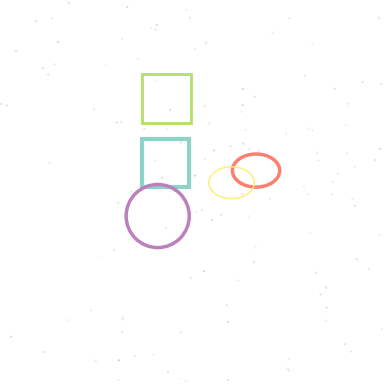[{"shape": "square", "thickness": 3, "radius": 0.31, "center": [0.429, 0.577]}, {"shape": "oval", "thickness": 2.5, "radius": 0.31, "center": [0.665, 0.557]}, {"shape": "square", "thickness": 2, "radius": 0.32, "center": [0.431, 0.743]}, {"shape": "circle", "thickness": 2.5, "radius": 0.41, "center": [0.41, 0.439]}, {"shape": "oval", "thickness": 1, "radius": 0.3, "center": [0.602, 0.525]}]